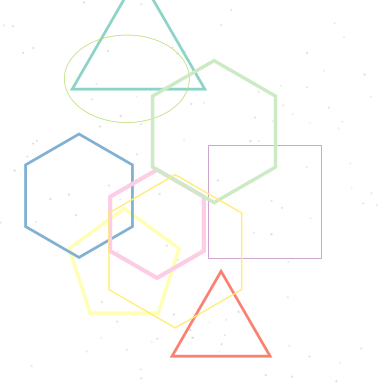[{"shape": "triangle", "thickness": 2, "radius": 0.99, "center": [0.36, 0.868]}, {"shape": "pentagon", "thickness": 2.5, "radius": 0.75, "center": [0.323, 0.308]}, {"shape": "triangle", "thickness": 2, "radius": 0.74, "center": [0.574, 0.148]}, {"shape": "hexagon", "thickness": 2, "radius": 0.8, "center": [0.205, 0.492]}, {"shape": "oval", "thickness": 0.5, "radius": 0.81, "center": [0.33, 0.795]}, {"shape": "hexagon", "thickness": 3, "radius": 0.7, "center": [0.408, 0.419]}, {"shape": "square", "thickness": 0.5, "radius": 0.74, "center": [0.688, 0.477]}, {"shape": "hexagon", "thickness": 2.5, "radius": 0.92, "center": [0.556, 0.658]}, {"shape": "hexagon", "thickness": 1, "radius": 0.99, "center": [0.455, 0.347]}]